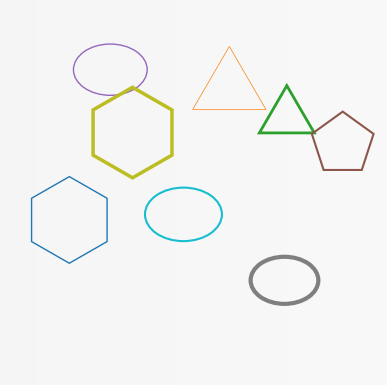[{"shape": "hexagon", "thickness": 1, "radius": 0.56, "center": [0.179, 0.429]}, {"shape": "triangle", "thickness": 0.5, "radius": 0.55, "center": [0.592, 0.77]}, {"shape": "triangle", "thickness": 2, "radius": 0.41, "center": [0.74, 0.696]}, {"shape": "oval", "thickness": 1, "radius": 0.48, "center": [0.285, 0.819]}, {"shape": "pentagon", "thickness": 1.5, "radius": 0.42, "center": [0.884, 0.626]}, {"shape": "oval", "thickness": 3, "radius": 0.44, "center": [0.734, 0.272]}, {"shape": "hexagon", "thickness": 2.5, "radius": 0.59, "center": [0.342, 0.656]}, {"shape": "oval", "thickness": 1.5, "radius": 0.5, "center": [0.473, 0.443]}]